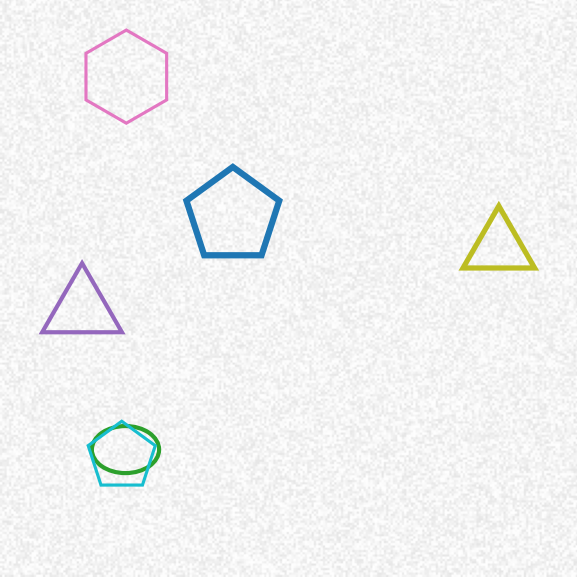[{"shape": "pentagon", "thickness": 3, "radius": 0.42, "center": [0.403, 0.625]}, {"shape": "oval", "thickness": 2, "radius": 0.29, "center": [0.217, 0.221]}, {"shape": "triangle", "thickness": 2, "radius": 0.4, "center": [0.142, 0.464]}, {"shape": "hexagon", "thickness": 1.5, "radius": 0.4, "center": [0.219, 0.866]}, {"shape": "triangle", "thickness": 2.5, "radius": 0.36, "center": [0.864, 0.571]}, {"shape": "pentagon", "thickness": 1.5, "radius": 0.31, "center": [0.211, 0.209]}]